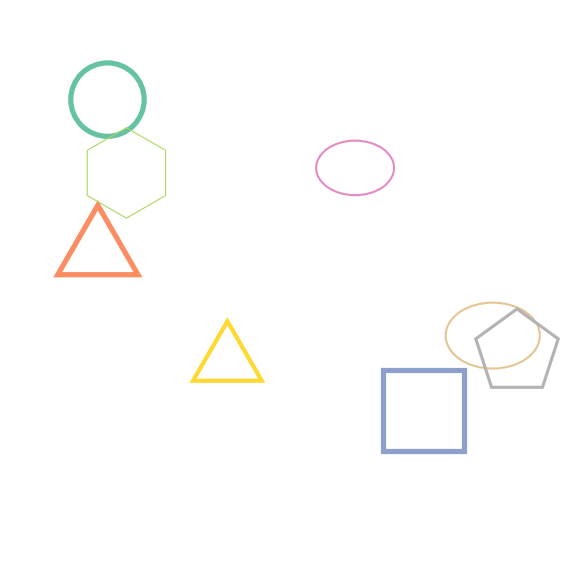[{"shape": "circle", "thickness": 2.5, "radius": 0.32, "center": [0.186, 0.827]}, {"shape": "triangle", "thickness": 2.5, "radius": 0.4, "center": [0.169, 0.564]}, {"shape": "square", "thickness": 2.5, "radius": 0.35, "center": [0.733, 0.288]}, {"shape": "oval", "thickness": 1, "radius": 0.34, "center": [0.615, 0.708]}, {"shape": "hexagon", "thickness": 0.5, "radius": 0.39, "center": [0.219, 0.7]}, {"shape": "triangle", "thickness": 2, "radius": 0.34, "center": [0.394, 0.374]}, {"shape": "oval", "thickness": 1, "radius": 0.41, "center": [0.853, 0.418]}, {"shape": "pentagon", "thickness": 1.5, "radius": 0.38, "center": [0.895, 0.389]}]